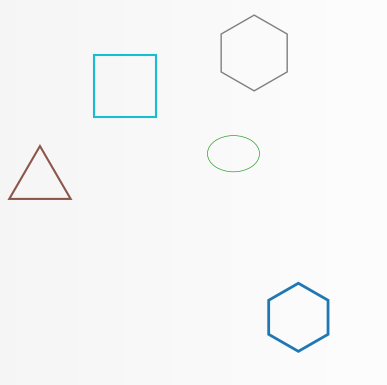[{"shape": "hexagon", "thickness": 2, "radius": 0.44, "center": [0.77, 0.176]}, {"shape": "oval", "thickness": 0.5, "radius": 0.34, "center": [0.603, 0.601]}, {"shape": "triangle", "thickness": 1.5, "radius": 0.46, "center": [0.103, 0.529]}, {"shape": "hexagon", "thickness": 1, "radius": 0.49, "center": [0.656, 0.862]}, {"shape": "square", "thickness": 1.5, "radius": 0.4, "center": [0.323, 0.777]}]